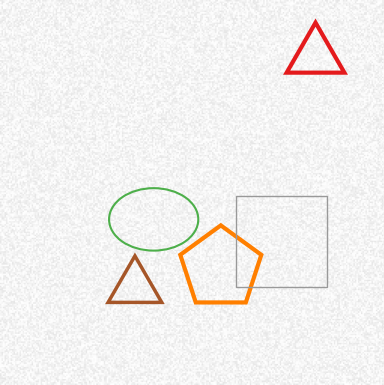[{"shape": "triangle", "thickness": 3, "radius": 0.43, "center": [0.82, 0.855]}, {"shape": "oval", "thickness": 1.5, "radius": 0.58, "center": [0.399, 0.43]}, {"shape": "pentagon", "thickness": 3, "radius": 0.55, "center": [0.573, 0.304]}, {"shape": "triangle", "thickness": 2.5, "radius": 0.4, "center": [0.35, 0.255]}, {"shape": "square", "thickness": 1, "radius": 0.59, "center": [0.731, 0.374]}]